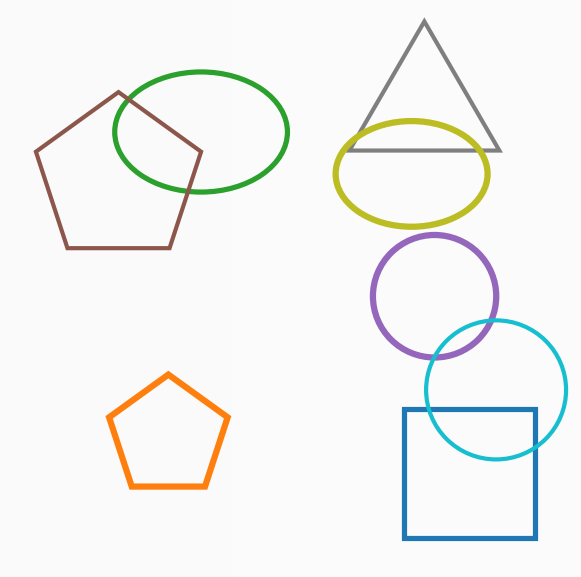[{"shape": "square", "thickness": 2.5, "radius": 0.56, "center": [0.808, 0.18]}, {"shape": "pentagon", "thickness": 3, "radius": 0.54, "center": [0.29, 0.243]}, {"shape": "oval", "thickness": 2.5, "radius": 0.74, "center": [0.346, 0.771]}, {"shape": "circle", "thickness": 3, "radius": 0.53, "center": [0.748, 0.486]}, {"shape": "pentagon", "thickness": 2, "radius": 0.75, "center": [0.204, 0.69]}, {"shape": "triangle", "thickness": 2, "radius": 0.74, "center": [0.73, 0.813]}, {"shape": "oval", "thickness": 3, "radius": 0.65, "center": [0.708, 0.698]}, {"shape": "circle", "thickness": 2, "radius": 0.6, "center": [0.853, 0.324]}]